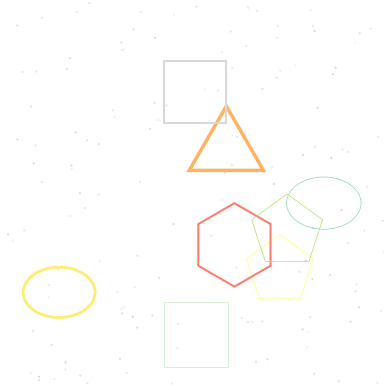[{"shape": "oval", "thickness": 0.5, "radius": 0.48, "center": [0.841, 0.472]}, {"shape": "pentagon", "thickness": 1, "radius": 0.46, "center": [0.727, 0.299]}, {"shape": "hexagon", "thickness": 1.5, "radius": 0.54, "center": [0.609, 0.364]}, {"shape": "triangle", "thickness": 2.5, "radius": 0.56, "center": [0.588, 0.613]}, {"shape": "pentagon", "thickness": 0.5, "radius": 0.48, "center": [0.746, 0.399]}, {"shape": "square", "thickness": 1.5, "radius": 0.4, "center": [0.506, 0.761]}, {"shape": "square", "thickness": 0.5, "radius": 0.42, "center": [0.508, 0.131]}, {"shape": "oval", "thickness": 2, "radius": 0.47, "center": [0.154, 0.241]}]